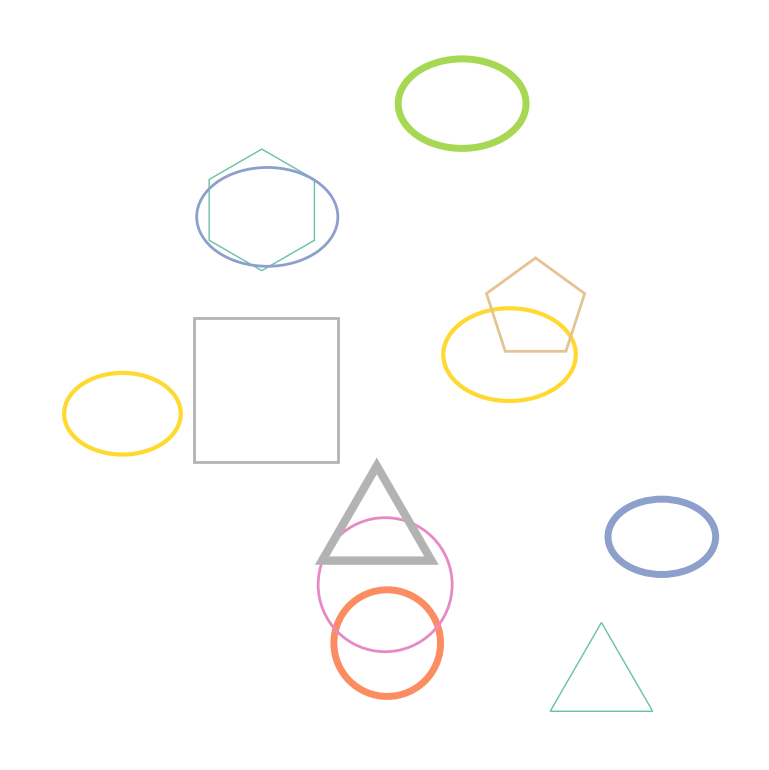[{"shape": "triangle", "thickness": 0.5, "radius": 0.38, "center": [0.781, 0.115]}, {"shape": "hexagon", "thickness": 0.5, "radius": 0.39, "center": [0.34, 0.727]}, {"shape": "circle", "thickness": 2.5, "radius": 0.35, "center": [0.503, 0.165]}, {"shape": "oval", "thickness": 2.5, "radius": 0.35, "center": [0.86, 0.303]}, {"shape": "oval", "thickness": 1, "radius": 0.46, "center": [0.347, 0.718]}, {"shape": "circle", "thickness": 1, "radius": 0.44, "center": [0.5, 0.241]}, {"shape": "oval", "thickness": 2.5, "radius": 0.42, "center": [0.6, 0.865]}, {"shape": "oval", "thickness": 1.5, "radius": 0.43, "center": [0.662, 0.539]}, {"shape": "oval", "thickness": 1.5, "radius": 0.38, "center": [0.159, 0.463]}, {"shape": "pentagon", "thickness": 1, "radius": 0.34, "center": [0.696, 0.598]}, {"shape": "square", "thickness": 1, "radius": 0.47, "center": [0.346, 0.494]}, {"shape": "triangle", "thickness": 3, "radius": 0.41, "center": [0.489, 0.313]}]